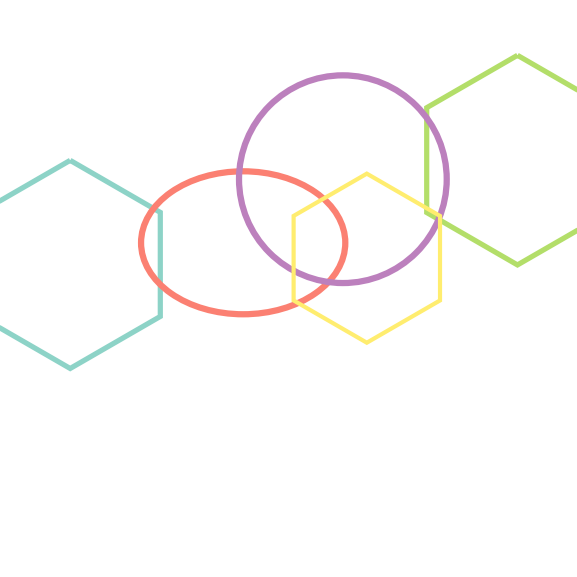[{"shape": "hexagon", "thickness": 2.5, "radius": 0.9, "center": [0.122, 0.541]}, {"shape": "oval", "thickness": 3, "radius": 0.88, "center": [0.421, 0.579]}, {"shape": "hexagon", "thickness": 2.5, "radius": 0.91, "center": [0.896, 0.722]}, {"shape": "circle", "thickness": 3, "radius": 0.9, "center": [0.594, 0.689]}, {"shape": "hexagon", "thickness": 2, "radius": 0.73, "center": [0.635, 0.552]}]